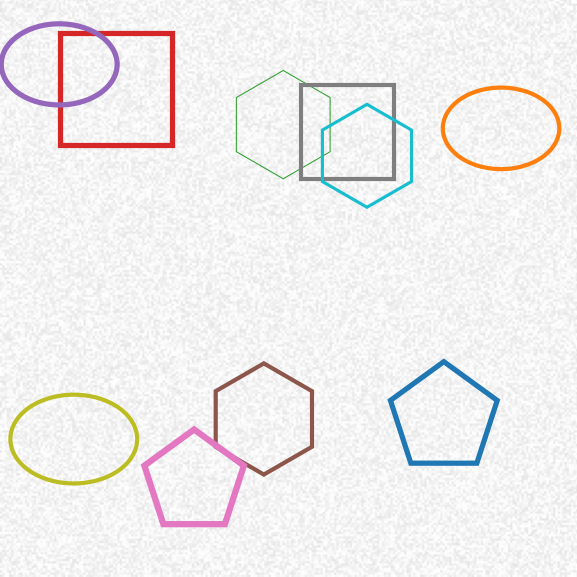[{"shape": "pentagon", "thickness": 2.5, "radius": 0.49, "center": [0.769, 0.276]}, {"shape": "oval", "thickness": 2, "radius": 0.5, "center": [0.868, 0.777]}, {"shape": "hexagon", "thickness": 0.5, "radius": 0.47, "center": [0.49, 0.783]}, {"shape": "square", "thickness": 2.5, "radius": 0.49, "center": [0.201, 0.845]}, {"shape": "oval", "thickness": 2.5, "radius": 0.5, "center": [0.103, 0.888]}, {"shape": "hexagon", "thickness": 2, "radius": 0.48, "center": [0.457, 0.274]}, {"shape": "pentagon", "thickness": 3, "radius": 0.45, "center": [0.336, 0.165]}, {"shape": "square", "thickness": 2, "radius": 0.41, "center": [0.602, 0.771]}, {"shape": "oval", "thickness": 2, "radius": 0.55, "center": [0.128, 0.239]}, {"shape": "hexagon", "thickness": 1.5, "radius": 0.45, "center": [0.635, 0.729]}]